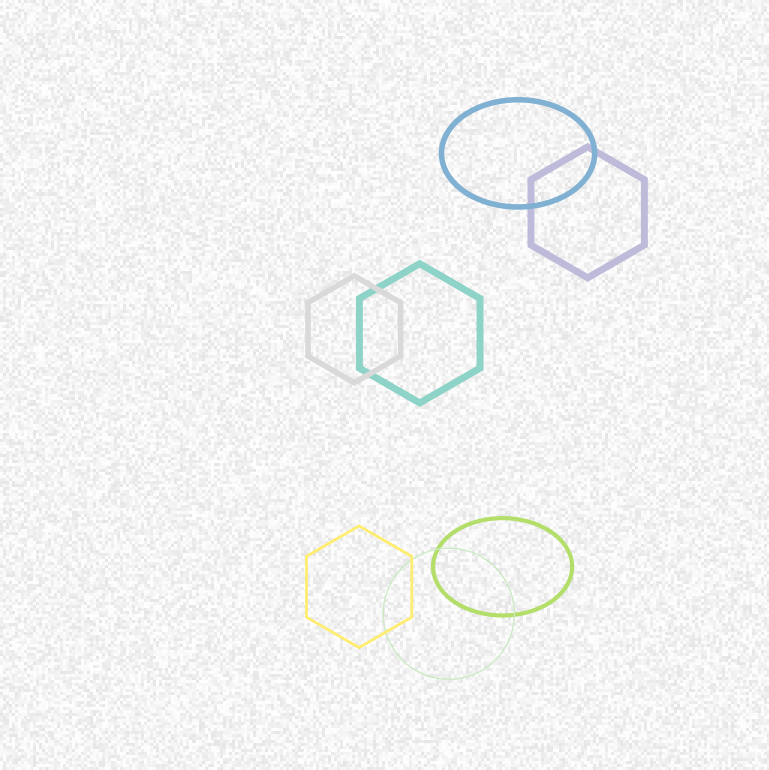[{"shape": "hexagon", "thickness": 2.5, "radius": 0.45, "center": [0.545, 0.567]}, {"shape": "hexagon", "thickness": 2.5, "radius": 0.43, "center": [0.763, 0.724]}, {"shape": "oval", "thickness": 2, "radius": 0.5, "center": [0.673, 0.801]}, {"shape": "oval", "thickness": 1.5, "radius": 0.45, "center": [0.653, 0.264]}, {"shape": "hexagon", "thickness": 2, "radius": 0.35, "center": [0.46, 0.572]}, {"shape": "circle", "thickness": 0.5, "radius": 0.43, "center": [0.583, 0.203]}, {"shape": "hexagon", "thickness": 1, "radius": 0.39, "center": [0.466, 0.238]}]